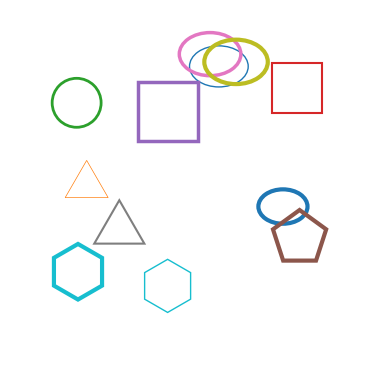[{"shape": "oval", "thickness": 1, "radius": 0.38, "center": [0.568, 0.828]}, {"shape": "oval", "thickness": 3, "radius": 0.32, "center": [0.735, 0.464]}, {"shape": "triangle", "thickness": 0.5, "radius": 0.32, "center": [0.225, 0.519]}, {"shape": "circle", "thickness": 2, "radius": 0.32, "center": [0.199, 0.733]}, {"shape": "square", "thickness": 1.5, "radius": 0.32, "center": [0.771, 0.771]}, {"shape": "square", "thickness": 2.5, "radius": 0.39, "center": [0.437, 0.711]}, {"shape": "pentagon", "thickness": 3, "radius": 0.36, "center": [0.778, 0.382]}, {"shape": "oval", "thickness": 2.5, "radius": 0.4, "center": [0.546, 0.859]}, {"shape": "triangle", "thickness": 1.5, "radius": 0.38, "center": [0.31, 0.405]}, {"shape": "oval", "thickness": 3, "radius": 0.41, "center": [0.613, 0.839]}, {"shape": "hexagon", "thickness": 3, "radius": 0.36, "center": [0.203, 0.294]}, {"shape": "hexagon", "thickness": 1, "radius": 0.34, "center": [0.435, 0.257]}]